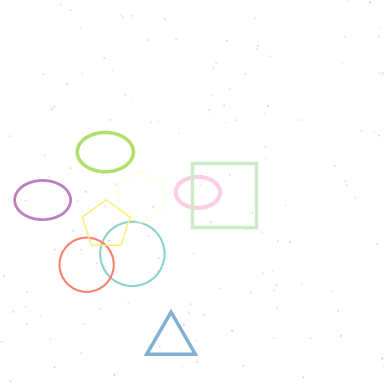[{"shape": "circle", "thickness": 1.5, "radius": 0.42, "center": [0.344, 0.341]}, {"shape": "hexagon", "thickness": 0.5, "radius": 0.34, "center": [0.366, 0.488]}, {"shape": "circle", "thickness": 1.5, "radius": 0.35, "center": [0.225, 0.312]}, {"shape": "triangle", "thickness": 2.5, "radius": 0.36, "center": [0.444, 0.116]}, {"shape": "oval", "thickness": 2.5, "radius": 0.36, "center": [0.274, 0.605]}, {"shape": "oval", "thickness": 3, "radius": 0.29, "center": [0.514, 0.5]}, {"shape": "oval", "thickness": 2, "radius": 0.36, "center": [0.111, 0.48]}, {"shape": "square", "thickness": 2.5, "radius": 0.42, "center": [0.581, 0.494]}, {"shape": "pentagon", "thickness": 1, "radius": 0.33, "center": [0.276, 0.416]}]